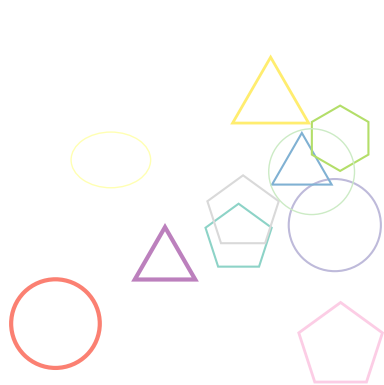[{"shape": "pentagon", "thickness": 1.5, "radius": 0.45, "center": [0.62, 0.381]}, {"shape": "oval", "thickness": 1, "radius": 0.52, "center": [0.288, 0.585]}, {"shape": "circle", "thickness": 1.5, "radius": 0.6, "center": [0.87, 0.415]}, {"shape": "circle", "thickness": 3, "radius": 0.58, "center": [0.144, 0.159]}, {"shape": "triangle", "thickness": 1.5, "radius": 0.45, "center": [0.784, 0.565]}, {"shape": "hexagon", "thickness": 1.5, "radius": 0.42, "center": [0.883, 0.641]}, {"shape": "pentagon", "thickness": 2, "radius": 0.57, "center": [0.885, 0.1]}, {"shape": "pentagon", "thickness": 1.5, "radius": 0.49, "center": [0.631, 0.447]}, {"shape": "triangle", "thickness": 3, "radius": 0.45, "center": [0.429, 0.319]}, {"shape": "circle", "thickness": 1, "radius": 0.56, "center": [0.809, 0.554]}, {"shape": "triangle", "thickness": 2, "radius": 0.57, "center": [0.703, 0.737]}]